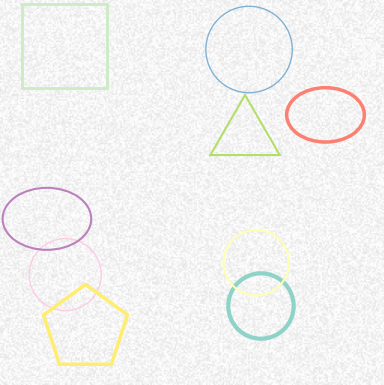[{"shape": "circle", "thickness": 3, "radius": 0.42, "center": [0.678, 0.205]}, {"shape": "circle", "thickness": 1.5, "radius": 0.43, "center": [0.665, 0.318]}, {"shape": "oval", "thickness": 2.5, "radius": 0.5, "center": [0.845, 0.702]}, {"shape": "circle", "thickness": 1, "radius": 0.56, "center": [0.647, 0.871]}, {"shape": "triangle", "thickness": 1.5, "radius": 0.52, "center": [0.636, 0.649]}, {"shape": "circle", "thickness": 1, "radius": 0.47, "center": [0.169, 0.287]}, {"shape": "oval", "thickness": 1.5, "radius": 0.58, "center": [0.122, 0.432]}, {"shape": "square", "thickness": 2, "radius": 0.55, "center": [0.167, 0.881]}, {"shape": "pentagon", "thickness": 2.5, "radius": 0.57, "center": [0.222, 0.147]}]